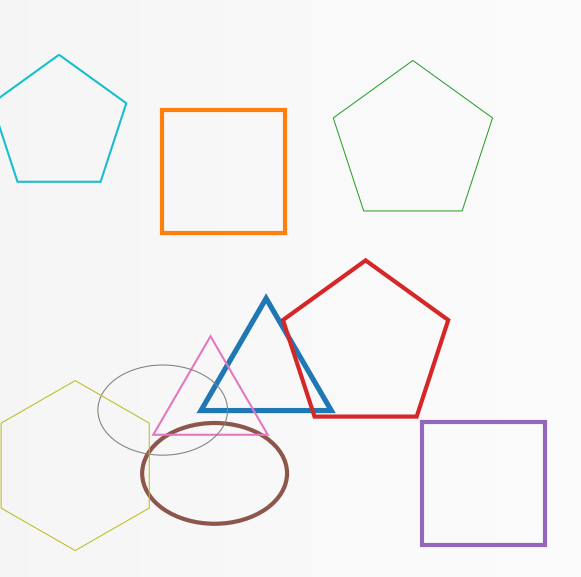[{"shape": "triangle", "thickness": 2.5, "radius": 0.65, "center": [0.458, 0.353]}, {"shape": "square", "thickness": 2, "radius": 0.53, "center": [0.384, 0.703]}, {"shape": "pentagon", "thickness": 0.5, "radius": 0.72, "center": [0.71, 0.75]}, {"shape": "pentagon", "thickness": 2, "radius": 0.75, "center": [0.629, 0.399]}, {"shape": "square", "thickness": 2, "radius": 0.53, "center": [0.832, 0.162]}, {"shape": "oval", "thickness": 2, "radius": 0.62, "center": [0.369, 0.179]}, {"shape": "triangle", "thickness": 1, "radius": 0.57, "center": [0.362, 0.303]}, {"shape": "oval", "thickness": 0.5, "radius": 0.56, "center": [0.28, 0.289]}, {"shape": "hexagon", "thickness": 0.5, "radius": 0.74, "center": [0.129, 0.193]}, {"shape": "pentagon", "thickness": 1, "radius": 0.61, "center": [0.102, 0.783]}]